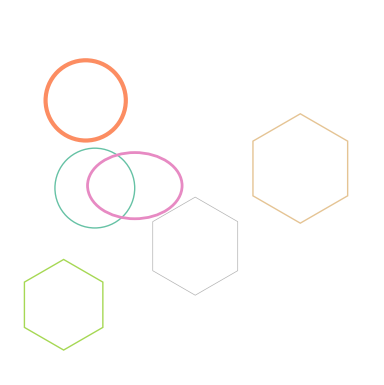[{"shape": "circle", "thickness": 1, "radius": 0.52, "center": [0.246, 0.512]}, {"shape": "circle", "thickness": 3, "radius": 0.52, "center": [0.223, 0.739]}, {"shape": "oval", "thickness": 2, "radius": 0.61, "center": [0.35, 0.518]}, {"shape": "hexagon", "thickness": 1, "radius": 0.59, "center": [0.165, 0.208]}, {"shape": "hexagon", "thickness": 1, "radius": 0.71, "center": [0.78, 0.562]}, {"shape": "hexagon", "thickness": 0.5, "radius": 0.64, "center": [0.507, 0.361]}]